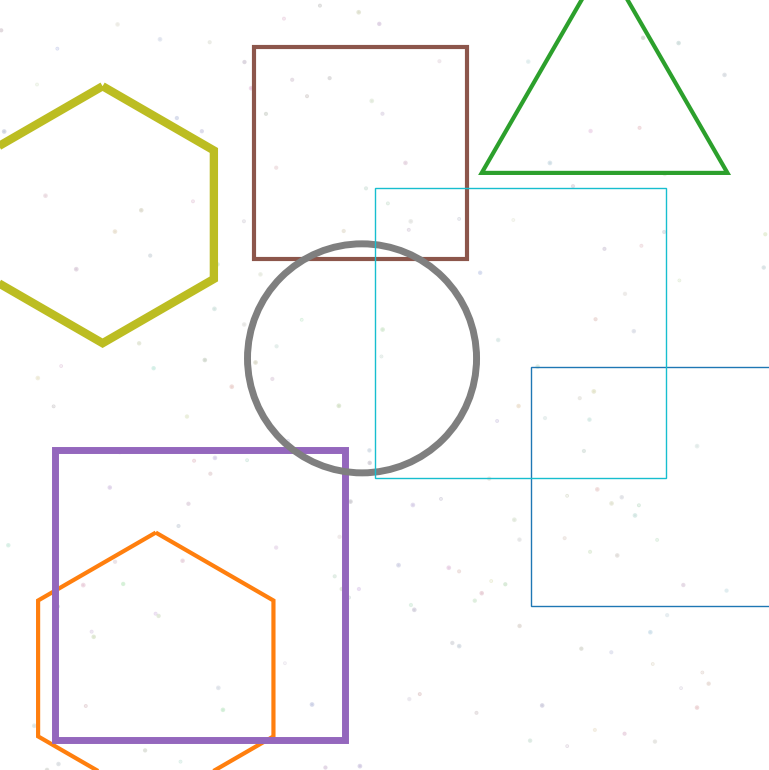[{"shape": "square", "thickness": 0.5, "radius": 0.77, "center": [0.845, 0.368]}, {"shape": "hexagon", "thickness": 1.5, "radius": 0.88, "center": [0.202, 0.132]}, {"shape": "triangle", "thickness": 1.5, "radius": 0.92, "center": [0.785, 0.868]}, {"shape": "square", "thickness": 2.5, "radius": 0.94, "center": [0.26, 0.228]}, {"shape": "square", "thickness": 1.5, "radius": 0.69, "center": [0.468, 0.801]}, {"shape": "circle", "thickness": 2.5, "radius": 0.74, "center": [0.47, 0.535]}, {"shape": "hexagon", "thickness": 3, "radius": 0.83, "center": [0.133, 0.721]}, {"shape": "square", "thickness": 0.5, "radius": 0.94, "center": [0.676, 0.567]}]